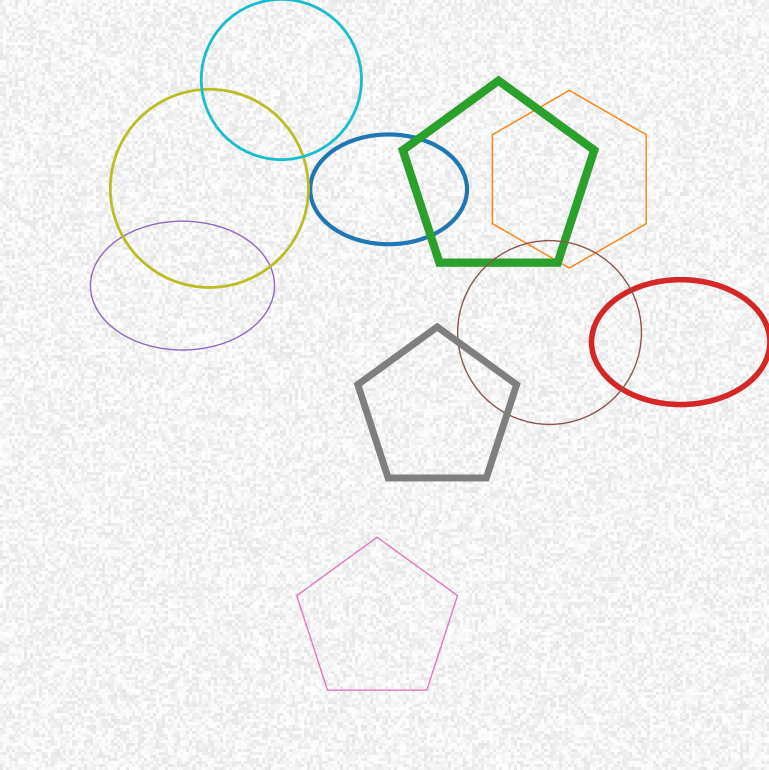[{"shape": "oval", "thickness": 1.5, "radius": 0.51, "center": [0.505, 0.754]}, {"shape": "hexagon", "thickness": 0.5, "radius": 0.58, "center": [0.739, 0.767]}, {"shape": "pentagon", "thickness": 3, "radius": 0.65, "center": [0.647, 0.765]}, {"shape": "oval", "thickness": 2, "radius": 0.58, "center": [0.884, 0.556]}, {"shape": "oval", "thickness": 0.5, "radius": 0.6, "center": [0.237, 0.629]}, {"shape": "circle", "thickness": 0.5, "radius": 0.6, "center": [0.714, 0.568]}, {"shape": "pentagon", "thickness": 0.5, "radius": 0.55, "center": [0.49, 0.193]}, {"shape": "pentagon", "thickness": 2.5, "radius": 0.54, "center": [0.568, 0.467]}, {"shape": "circle", "thickness": 1, "radius": 0.64, "center": [0.272, 0.755]}, {"shape": "circle", "thickness": 1, "radius": 0.52, "center": [0.365, 0.897]}]